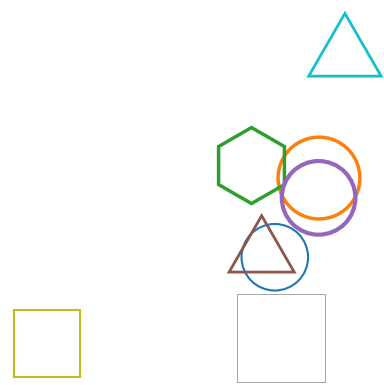[{"shape": "circle", "thickness": 1.5, "radius": 0.43, "center": [0.714, 0.332]}, {"shape": "circle", "thickness": 2.5, "radius": 0.53, "center": [0.829, 0.538]}, {"shape": "hexagon", "thickness": 2.5, "radius": 0.49, "center": [0.653, 0.57]}, {"shape": "circle", "thickness": 3, "radius": 0.48, "center": [0.828, 0.486]}, {"shape": "triangle", "thickness": 2, "radius": 0.49, "center": [0.68, 0.342]}, {"shape": "square", "thickness": 0.5, "radius": 0.57, "center": [0.729, 0.122]}, {"shape": "square", "thickness": 1.5, "radius": 0.43, "center": [0.122, 0.107]}, {"shape": "triangle", "thickness": 2, "radius": 0.54, "center": [0.896, 0.857]}]